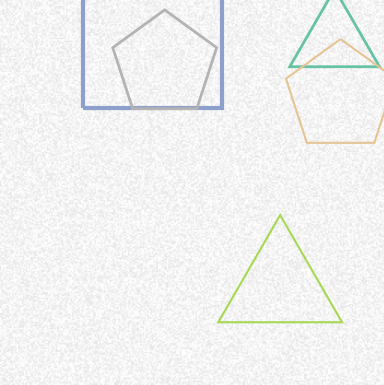[{"shape": "triangle", "thickness": 2, "radius": 0.67, "center": [0.869, 0.894]}, {"shape": "square", "thickness": 3, "radius": 0.9, "center": [0.397, 0.899]}, {"shape": "triangle", "thickness": 1.5, "radius": 0.93, "center": [0.728, 0.256]}, {"shape": "pentagon", "thickness": 1.5, "radius": 0.75, "center": [0.885, 0.75]}, {"shape": "pentagon", "thickness": 2, "radius": 0.71, "center": [0.428, 0.832]}]